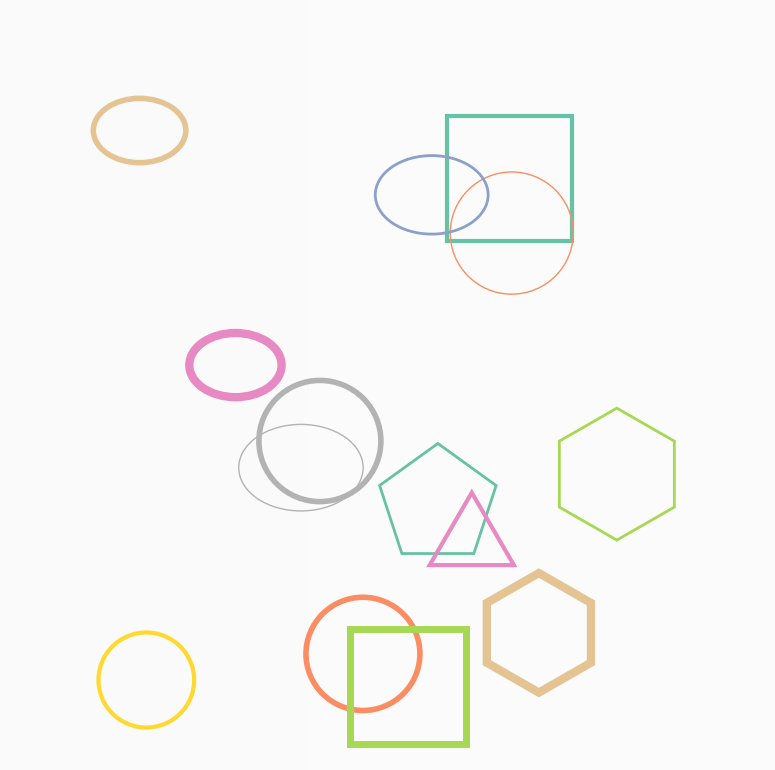[{"shape": "square", "thickness": 1.5, "radius": 0.4, "center": [0.658, 0.768]}, {"shape": "pentagon", "thickness": 1, "radius": 0.4, "center": [0.565, 0.345]}, {"shape": "circle", "thickness": 2, "radius": 0.37, "center": [0.468, 0.151]}, {"shape": "circle", "thickness": 0.5, "radius": 0.4, "center": [0.66, 0.697]}, {"shape": "oval", "thickness": 1, "radius": 0.36, "center": [0.557, 0.747]}, {"shape": "oval", "thickness": 3, "radius": 0.3, "center": [0.304, 0.526]}, {"shape": "triangle", "thickness": 1.5, "radius": 0.31, "center": [0.609, 0.297]}, {"shape": "square", "thickness": 2.5, "radius": 0.37, "center": [0.526, 0.109]}, {"shape": "hexagon", "thickness": 1, "radius": 0.43, "center": [0.796, 0.384]}, {"shape": "circle", "thickness": 1.5, "radius": 0.31, "center": [0.189, 0.117]}, {"shape": "oval", "thickness": 2, "radius": 0.3, "center": [0.18, 0.831]}, {"shape": "hexagon", "thickness": 3, "radius": 0.39, "center": [0.695, 0.178]}, {"shape": "circle", "thickness": 2, "radius": 0.39, "center": [0.413, 0.427]}, {"shape": "oval", "thickness": 0.5, "radius": 0.4, "center": [0.388, 0.393]}]